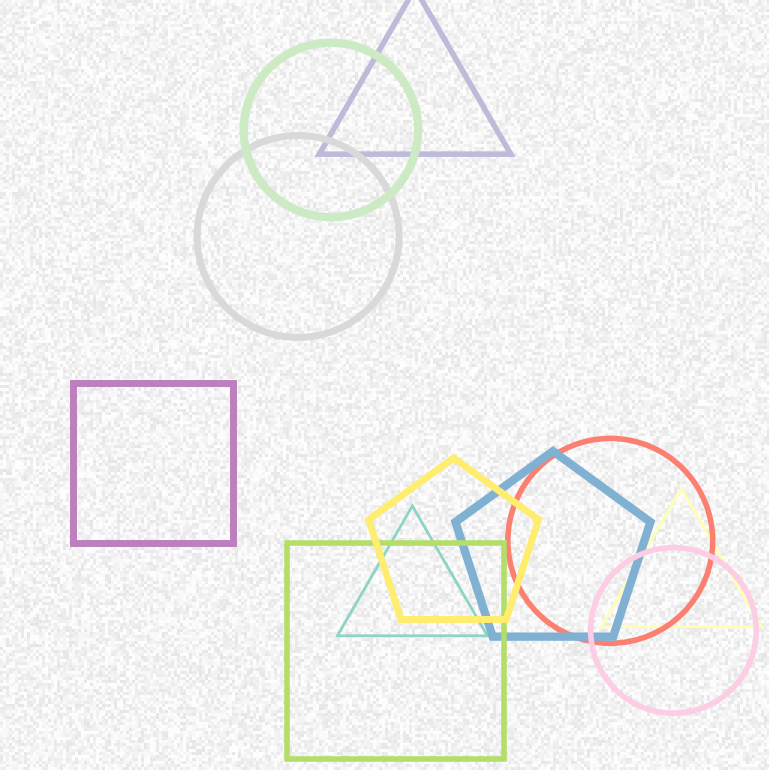[{"shape": "triangle", "thickness": 1, "radius": 0.56, "center": [0.536, 0.231]}, {"shape": "triangle", "thickness": 1, "radius": 0.6, "center": [0.885, 0.246]}, {"shape": "triangle", "thickness": 2, "radius": 0.72, "center": [0.539, 0.872]}, {"shape": "circle", "thickness": 2, "radius": 0.67, "center": [0.793, 0.298]}, {"shape": "pentagon", "thickness": 3, "radius": 0.67, "center": [0.718, 0.281]}, {"shape": "square", "thickness": 2, "radius": 0.7, "center": [0.514, 0.155]}, {"shape": "circle", "thickness": 2, "radius": 0.54, "center": [0.875, 0.181]}, {"shape": "circle", "thickness": 2.5, "radius": 0.66, "center": [0.387, 0.693]}, {"shape": "square", "thickness": 2.5, "radius": 0.52, "center": [0.198, 0.398]}, {"shape": "circle", "thickness": 3, "radius": 0.57, "center": [0.43, 0.831]}, {"shape": "pentagon", "thickness": 2.5, "radius": 0.58, "center": [0.589, 0.289]}]